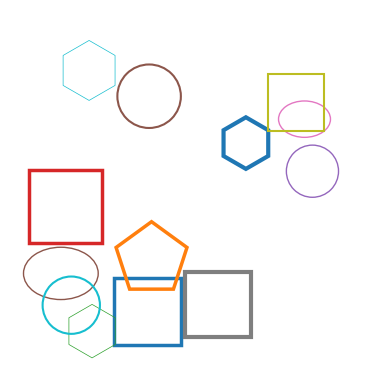[{"shape": "hexagon", "thickness": 3, "radius": 0.34, "center": [0.639, 0.628]}, {"shape": "square", "thickness": 2.5, "radius": 0.43, "center": [0.383, 0.192]}, {"shape": "pentagon", "thickness": 2.5, "radius": 0.48, "center": [0.394, 0.327]}, {"shape": "hexagon", "thickness": 0.5, "radius": 0.35, "center": [0.239, 0.14]}, {"shape": "square", "thickness": 2.5, "radius": 0.47, "center": [0.17, 0.464]}, {"shape": "circle", "thickness": 1, "radius": 0.34, "center": [0.812, 0.555]}, {"shape": "circle", "thickness": 1.5, "radius": 0.41, "center": [0.387, 0.75]}, {"shape": "oval", "thickness": 1, "radius": 0.49, "center": [0.158, 0.29]}, {"shape": "oval", "thickness": 1, "radius": 0.34, "center": [0.791, 0.691]}, {"shape": "square", "thickness": 3, "radius": 0.42, "center": [0.566, 0.209]}, {"shape": "square", "thickness": 1.5, "radius": 0.37, "center": [0.769, 0.734]}, {"shape": "circle", "thickness": 1.5, "radius": 0.37, "center": [0.185, 0.207]}, {"shape": "hexagon", "thickness": 0.5, "radius": 0.39, "center": [0.231, 0.817]}]